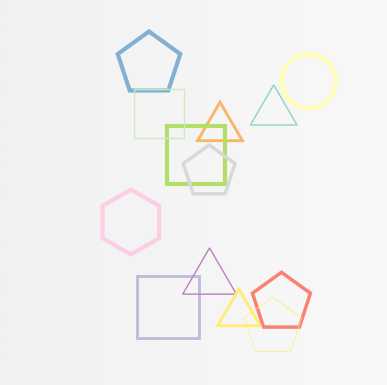[{"shape": "triangle", "thickness": 1, "radius": 0.35, "center": [0.706, 0.71]}, {"shape": "circle", "thickness": 3, "radius": 0.35, "center": [0.797, 0.789]}, {"shape": "square", "thickness": 2, "radius": 0.4, "center": [0.433, 0.203]}, {"shape": "pentagon", "thickness": 2.5, "radius": 0.39, "center": [0.726, 0.214]}, {"shape": "pentagon", "thickness": 3, "radius": 0.42, "center": [0.385, 0.834]}, {"shape": "triangle", "thickness": 2, "radius": 0.33, "center": [0.568, 0.668]}, {"shape": "square", "thickness": 3, "radius": 0.38, "center": [0.506, 0.598]}, {"shape": "hexagon", "thickness": 3, "radius": 0.42, "center": [0.338, 0.423]}, {"shape": "pentagon", "thickness": 2.5, "radius": 0.35, "center": [0.54, 0.553]}, {"shape": "triangle", "thickness": 1, "radius": 0.4, "center": [0.541, 0.276]}, {"shape": "square", "thickness": 1, "radius": 0.32, "center": [0.409, 0.706]}, {"shape": "pentagon", "thickness": 0.5, "radius": 0.39, "center": [0.704, 0.15]}, {"shape": "triangle", "thickness": 2, "radius": 0.32, "center": [0.616, 0.186]}]